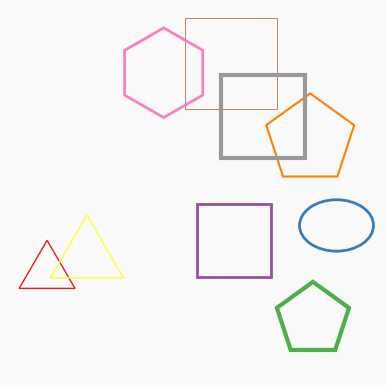[{"shape": "triangle", "thickness": 1, "radius": 0.42, "center": [0.122, 0.293]}, {"shape": "oval", "thickness": 2, "radius": 0.48, "center": [0.868, 0.414]}, {"shape": "pentagon", "thickness": 3, "radius": 0.49, "center": [0.808, 0.17]}, {"shape": "square", "thickness": 2, "radius": 0.48, "center": [0.603, 0.375]}, {"shape": "pentagon", "thickness": 1.5, "radius": 0.6, "center": [0.801, 0.638]}, {"shape": "triangle", "thickness": 1, "radius": 0.54, "center": [0.224, 0.333]}, {"shape": "square", "thickness": 0.5, "radius": 0.6, "center": [0.596, 0.835]}, {"shape": "hexagon", "thickness": 2, "radius": 0.58, "center": [0.422, 0.811]}, {"shape": "square", "thickness": 3, "radius": 0.54, "center": [0.68, 0.698]}]